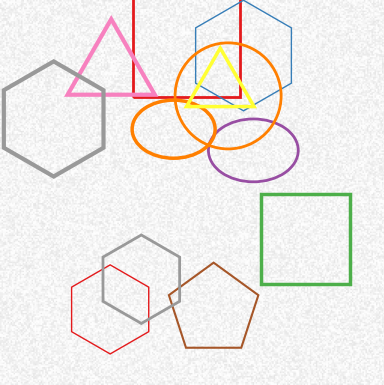[{"shape": "hexagon", "thickness": 1, "radius": 0.58, "center": [0.286, 0.196]}, {"shape": "square", "thickness": 2, "radius": 0.69, "center": [0.484, 0.887]}, {"shape": "hexagon", "thickness": 1, "radius": 0.72, "center": [0.632, 0.856]}, {"shape": "square", "thickness": 2.5, "radius": 0.58, "center": [0.794, 0.379]}, {"shape": "oval", "thickness": 2, "radius": 0.58, "center": [0.658, 0.609]}, {"shape": "circle", "thickness": 2, "radius": 0.69, "center": [0.592, 0.751]}, {"shape": "oval", "thickness": 2.5, "radius": 0.54, "center": [0.451, 0.664]}, {"shape": "triangle", "thickness": 2.5, "radius": 0.51, "center": [0.572, 0.774]}, {"shape": "pentagon", "thickness": 1.5, "radius": 0.61, "center": [0.555, 0.196]}, {"shape": "triangle", "thickness": 3, "radius": 0.65, "center": [0.289, 0.819]}, {"shape": "hexagon", "thickness": 3, "radius": 0.75, "center": [0.139, 0.691]}, {"shape": "hexagon", "thickness": 2, "radius": 0.57, "center": [0.367, 0.275]}]